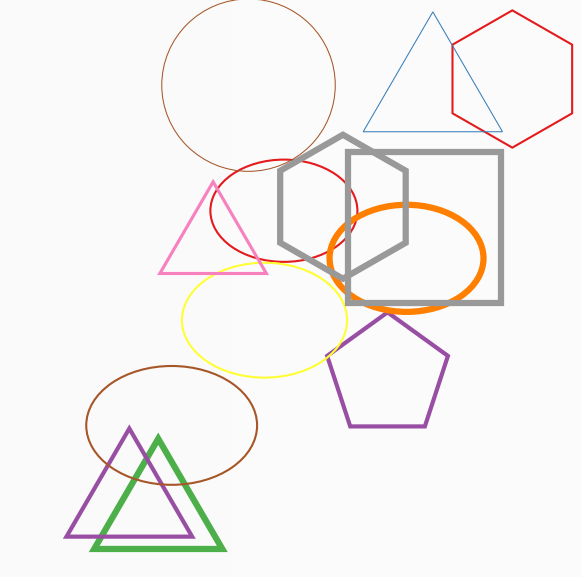[{"shape": "hexagon", "thickness": 1, "radius": 0.59, "center": [0.881, 0.862]}, {"shape": "oval", "thickness": 1, "radius": 0.63, "center": [0.488, 0.634]}, {"shape": "triangle", "thickness": 0.5, "radius": 0.69, "center": [0.745, 0.84]}, {"shape": "triangle", "thickness": 3, "radius": 0.64, "center": [0.272, 0.112]}, {"shape": "pentagon", "thickness": 2, "radius": 0.55, "center": [0.667, 0.349]}, {"shape": "triangle", "thickness": 2, "radius": 0.62, "center": [0.222, 0.132]}, {"shape": "oval", "thickness": 3, "radius": 0.66, "center": [0.699, 0.552]}, {"shape": "oval", "thickness": 1, "radius": 0.71, "center": [0.455, 0.445]}, {"shape": "circle", "thickness": 0.5, "radius": 0.75, "center": [0.428, 0.852]}, {"shape": "oval", "thickness": 1, "radius": 0.73, "center": [0.295, 0.263]}, {"shape": "triangle", "thickness": 1.5, "radius": 0.53, "center": [0.367, 0.578]}, {"shape": "hexagon", "thickness": 3, "radius": 0.62, "center": [0.59, 0.641]}, {"shape": "square", "thickness": 3, "radius": 0.66, "center": [0.73, 0.605]}]